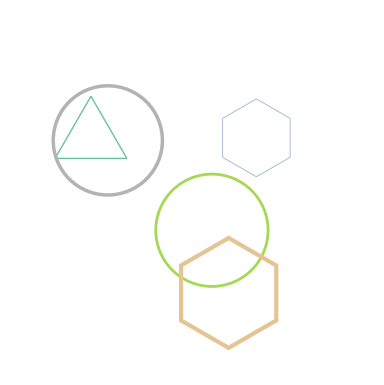[{"shape": "triangle", "thickness": 1, "radius": 0.54, "center": [0.236, 0.642]}, {"shape": "hexagon", "thickness": 0.5, "radius": 0.51, "center": [0.666, 0.642]}, {"shape": "circle", "thickness": 2, "radius": 0.73, "center": [0.55, 0.402]}, {"shape": "hexagon", "thickness": 3, "radius": 0.71, "center": [0.594, 0.239]}, {"shape": "circle", "thickness": 2.5, "radius": 0.71, "center": [0.28, 0.635]}]